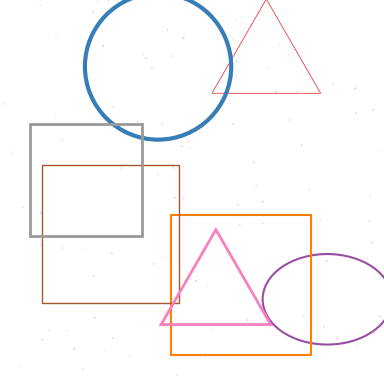[{"shape": "triangle", "thickness": 0.5, "radius": 0.82, "center": [0.692, 0.839]}, {"shape": "circle", "thickness": 3, "radius": 0.95, "center": [0.411, 0.827]}, {"shape": "oval", "thickness": 1.5, "radius": 0.84, "center": [0.85, 0.223]}, {"shape": "square", "thickness": 1.5, "radius": 0.91, "center": [0.627, 0.26]}, {"shape": "square", "thickness": 1, "radius": 0.89, "center": [0.288, 0.392]}, {"shape": "triangle", "thickness": 2, "radius": 0.82, "center": [0.561, 0.239]}, {"shape": "square", "thickness": 2, "radius": 0.72, "center": [0.223, 0.532]}]